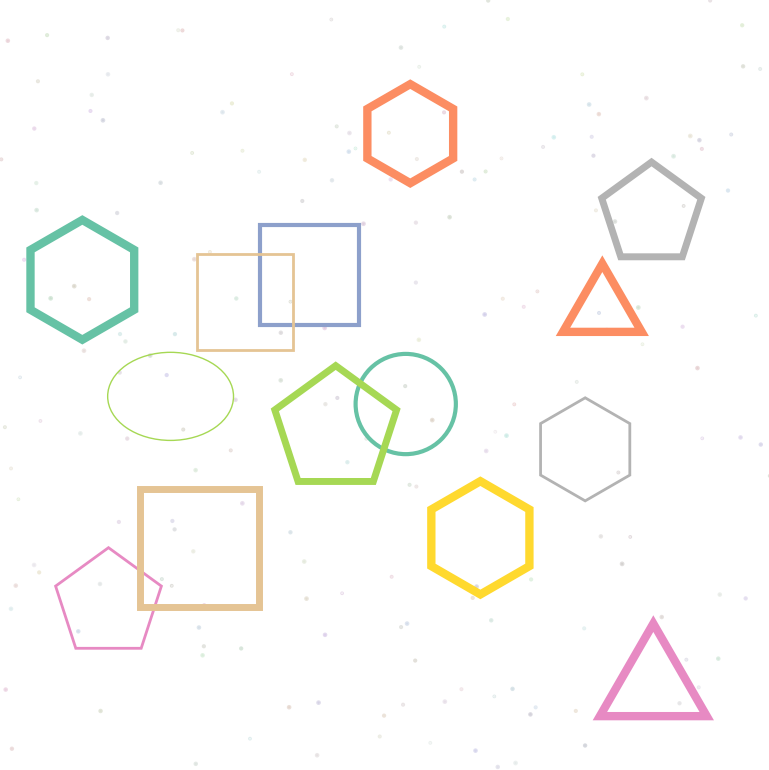[{"shape": "hexagon", "thickness": 3, "radius": 0.39, "center": [0.107, 0.637]}, {"shape": "circle", "thickness": 1.5, "radius": 0.33, "center": [0.527, 0.475]}, {"shape": "triangle", "thickness": 3, "radius": 0.3, "center": [0.782, 0.599]}, {"shape": "hexagon", "thickness": 3, "radius": 0.32, "center": [0.533, 0.826]}, {"shape": "square", "thickness": 1.5, "radius": 0.32, "center": [0.402, 0.643]}, {"shape": "pentagon", "thickness": 1, "radius": 0.36, "center": [0.141, 0.216]}, {"shape": "triangle", "thickness": 3, "radius": 0.4, "center": [0.848, 0.11]}, {"shape": "pentagon", "thickness": 2.5, "radius": 0.42, "center": [0.436, 0.442]}, {"shape": "oval", "thickness": 0.5, "radius": 0.41, "center": [0.222, 0.485]}, {"shape": "hexagon", "thickness": 3, "radius": 0.37, "center": [0.624, 0.302]}, {"shape": "square", "thickness": 1, "radius": 0.31, "center": [0.318, 0.608]}, {"shape": "square", "thickness": 2.5, "radius": 0.39, "center": [0.259, 0.288]}, {"shape": "pentagon", "thickness": 2.5, "radius": 0.34, "center": [0.846, 0.722]}, {"shape": "hexagon", "thickness": 1, "radius": 0.33, "center": [0.76, 0.416]}]